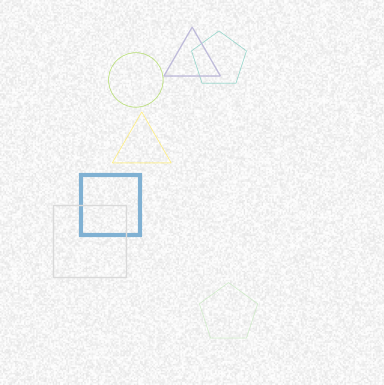[{"shape": "pentagon", "thickness": 0.5, "radius": 0.38, "center": [0.569, 0.845]}, {"shape": "triangle", "thickness": 1, "radius": 0.42, "center": [0.499, 0.845]}, {"shape": "square", "thickness": 3, "radius": 0.39, "center": [0.287, 0.467]}, {"shape": "circle", "thickness": 0.5, "radius": 0.35, "center": [0.353, 0.792]}, {"shape": "square", "thickness": 1, "radius": 0.47, "center": [0.233, 0.374]}, {"shape": "pentagon", "thickness": 0.5, "radius": 0.4, "center": [0.594, 0.186]}, {"shape": "triangle", "thickness": 0.5, "radius": 0.44, "center": [0.368, 0.621]}]